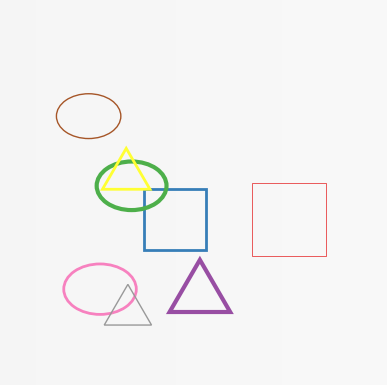[{"shape": "square", "thickness": 0.5, "radius": 0.48, "center": [0.745, 0.43]}, {"shape": "square", "thickness": 2, "radius": 0.4, "center": [0.451, 0.43]}, {"shape": "oval", "thickness": 3, "radius": 0.45, "center": [0.34, 0.517]}, {"shape": "triangle", "thickness": 3, "radius": 0.45, "center": [0.516, 0.235]}, {"shape": "triangle", "thickness": 2, "radius": 0.35, "center": [0.326, 0.544]}, {"shape": "oval", "thickness": 1, "radius": 0.42, "center": [0.229, 0.698]}, {"shape": "oval", "thickness": 2, "radius": 0.47, "center": [0.258, 0.249]}, {"shape": "triangle", "thickness": 1, "radius": 0.35, "center": [0.33, 0.191]}]